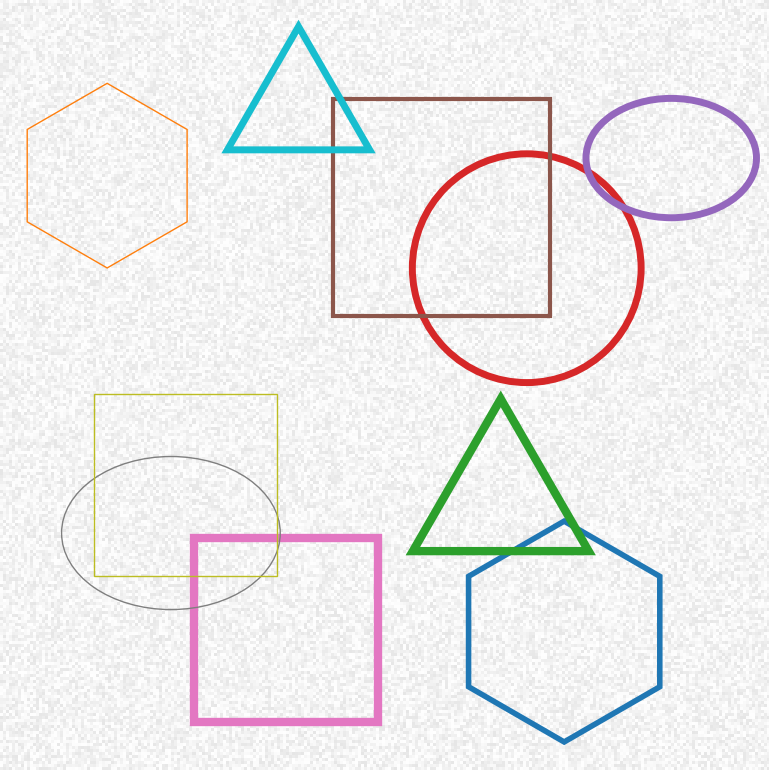[{"shape": "hexagon", "thickness": 2, "radius": 0.72, "center": [0.733, 0.18]}, {"shape": "hexagon", "thickness": 0.5, "radius": 0.6, "center": [0.139, 0.772]}, {"shape": "triangle", "thickness": 3, "radius": 0.66, "center": [0.65, 0.35]}, {"shape": "circle", "thickness": 2.5, "radius": 0.74, "center": [0.684, 0.652]}, {"shape": "oval", "thickness": 2.5, "radius": 0.55, "center": [0.872, 0.795]}, {"shape": "square", "thickness": 1.5, "radius": 0.71, "center": [0.573, 0.73]}, {"shape": "square", "thickness": 3, "radius": 0.6, "center": [0.372, 0.182]}, {"shape": "oval", "thickness": 0.5, "radius": 0.71, "center": [0.222, 0.308]}, {"shape": "square", "thickness": 0.5, "radius": 0.59, "center": [0.241, 0.37]}, {"shape": "triangle", "thickness": 2.5, "radius": 0.53, "center": [0.388, 0.859]}]